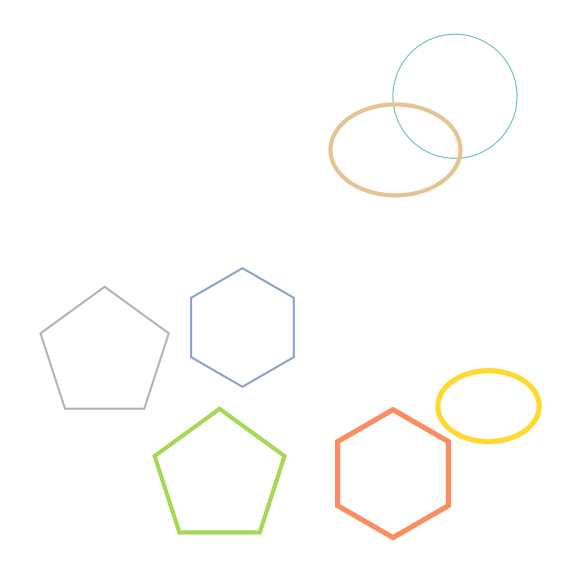[{"shape": "circle", "thickness": 0.5, "radius": 0.54, "center": [0.788, 0.832]}, {"shape": "hexagon", "thickness": 2.5, "radius": 0.55, "center": [0.681, 0.179]}, {"shape": "hexagon", "thickness": 1, "radius": 0.51, "center": [0.42, 0.432]}, {"shape": "pentagon", "thickness": 2, "radius": 0.59, "center": [0.38, 0.173]}, {"shape": "oval", "thickness": 2.5, "radius": 0.44, "center": [0.846, 0.296]}, {"shape": "oval", "thickness": 2, "radius": 0.56, "center": [0.685, 0.74]}, {"shape": "pentagon", "thickness": 1, "radius": 0.58, "center": [0.181, 0.386]}]